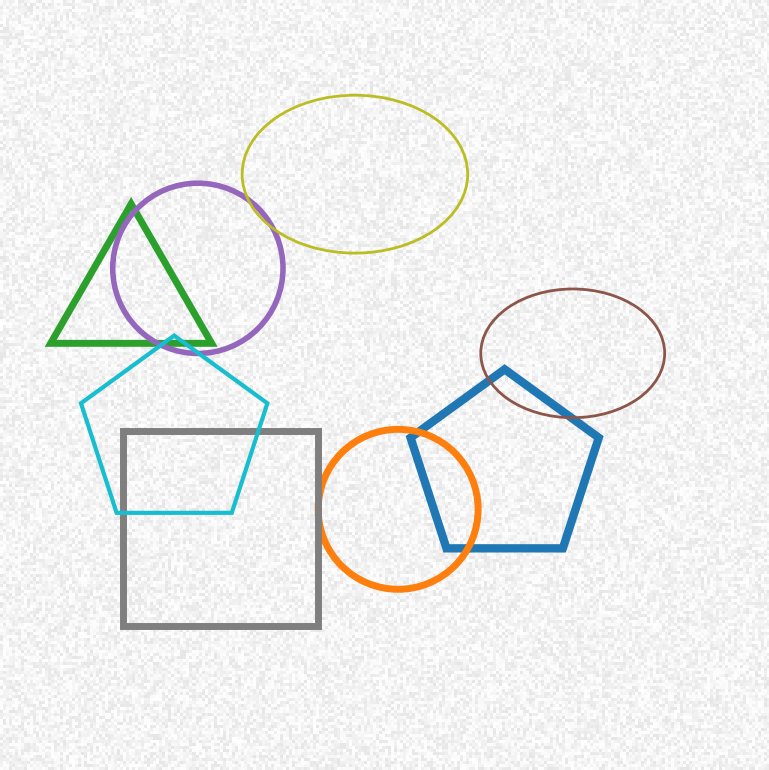[{"shape": "pentagon", "thickness": 3, "radius": 0.64, "center": [0.655, 0.392]}, {"shape": "circle", "thickness": 2.5, "radius": 0.52, "center": [0.517, 0.339]}, {"shape": "triangle", "thickness": 2.5, "radius": 0.6, "center": [0.17, 0.614]}, {"shape": "circle", "thickness": 2, "radius": 0.55, "center": [0.257, 0.652]}, {"shape": "oval", "thickness": 1, "radius": 0.6, "center": [0.744, 0.541]}, {"shape": "square", "thickness": 2.5, "radius": 0.63, "center": [0.286, 0.314]}, {"shape": "oval", "thickness": 1, "radius": 0.73, "center": [0.461, 0.774]}, {"shape": "pentagon", "thickness": 1.5, "radius": 0.64, "center": [0.226, 0.437]}]